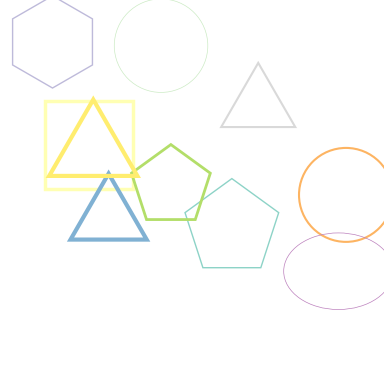[{"shape": "pentagon", "thickness": 1, "radius": 0.64, "center": [0.602, 0.408]}, {"shape": "square", "thickness": 2.5, "radius": 0.57, "center": [0.231, 0.623]}, {"shape": "hexagon", "thickness": 1, "radius": 0.6, "center": [0.136, 0.891]}, {"shape": "triangle", "thickness": 3, "radius": 0.57, "center": [0.282, 0.435]}, {"shape": "circle", "thickness": 1.5, "radius": 0.61, "center": [0.899, 0.494]}, {"shape": "pentagon", "thickness": 2, "radius": 0.54, "center": [0.444, 0.517]}, {"shape": "triangle", "thickness": 1.5, "radius": 0.56, "center": [0.671, 0.726]}, {"shape": "oval", "thickness": 0.5, "radius": 0.71, "center": [0.879, 0.296]}, {"shape": "circle", "thickness": 0.5, "radius": 0.61, "center": [0.418, 0.881]}, {"shape": "triangle", "thickness": 3, "radius": 0.66, "center": [0.242, 0.609]}]